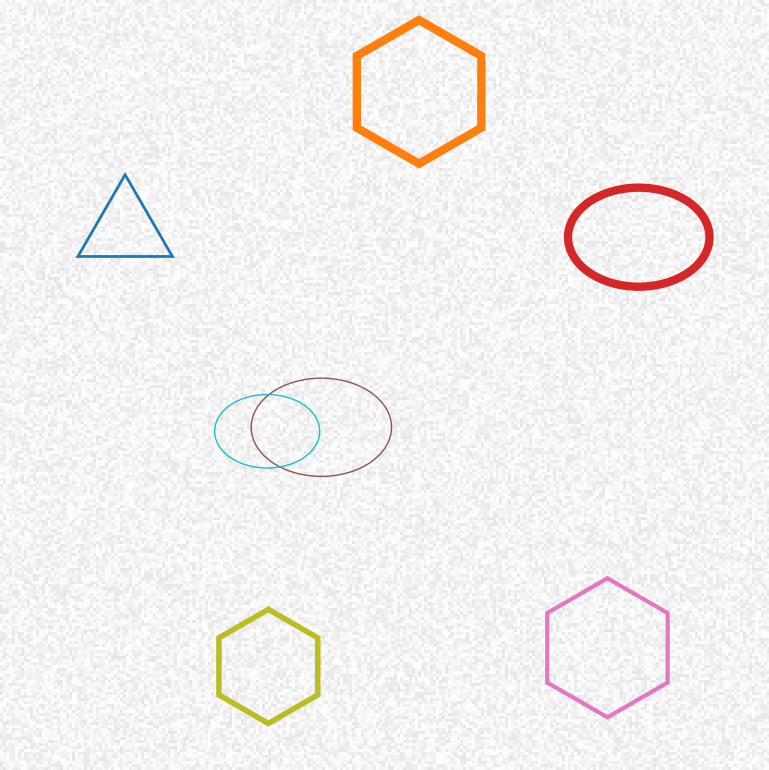[{"shape": "triangle", "thickness": 1, "radius": 0.35, "center": [0.163, 0.702]}, {"shape": "hexagon", "thickness": 3, "radius": 0.47, "center": [0.544, 0.881]}, {"shape": "oval", "thickness": 3, "radius": 0.46, "center": [0.83, 0.692]}, {"shape": "oval", "thickness": 0.5, "radius": 0.46, "center": [0.417, 0.445]}, {"shape": "hexagon", "thickness": 1.5, "radius": 0.45, "center": [0.789, 0.159]}, {"shape": "hexagon", "thickness": 2, "radius": 0.37, "center": [0.348, 0.135]}, {"shape": "oval", "thickness": 0.5, "radius": 0.34, "center": [0.347, 0.44]}]